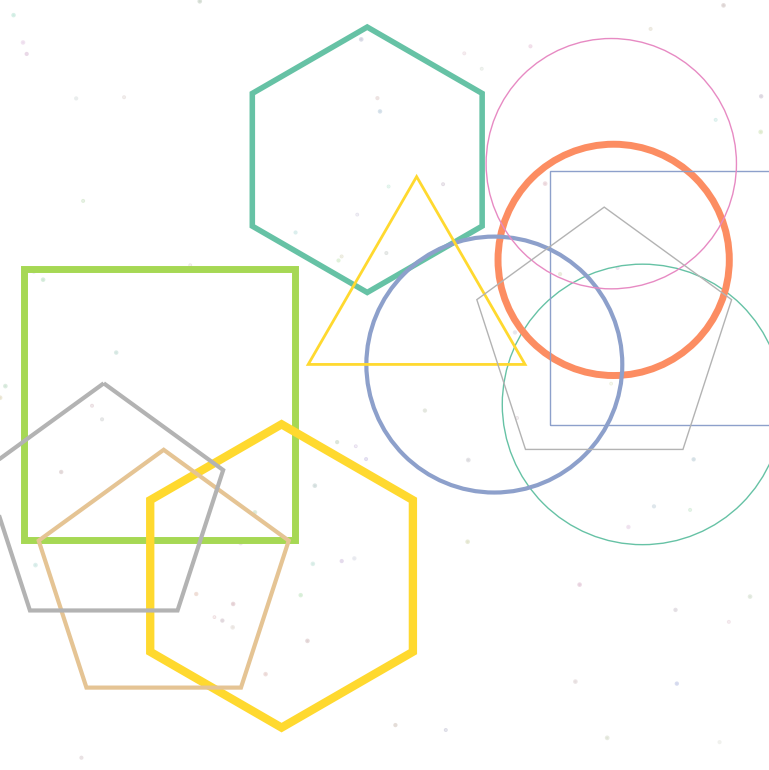[{"shape": "hexagon", "thickness": 2, "radius": 0.86, "center": [0.477, 0.793]}, {"shape": "circle", "thickness": 0.5, "radius": 0.91, "center": [0.834, 0.475]}, {"shape": "circle", "thickness": 2.5, "radius": 0.75, "center": [0.797, 0.663]}, {"shape": "square", "thickness": 0.5, "radius": 0.83, "center": [0.879, 0.613]}, {"shape": "circle", "thickness": 1.5, "radius": 0.83, "center": [0.642, 0.527]}, {"shape": "circle", "thickness": 0.5, "radius": 0.81, "center": [0.794, 0.787]}, {"shape": "square", "thickness": 2.5, "radius": 0.88, "center": [0.207, 0.475]}, {"shape": "hexagon", "thickness": 3, "radius": 0.98, "center": [0.366, 0.252]}, {"shape": "triangle", "thickness": 1, "radius": 0.81, "center": [0.541, 0.608]}, {"shape": "pentagon", "thickness": 1.5, "radius": 0.85, "center": [0.213, 0.245]}, {"shape": "pentagon", "thickness": 1.5, "radius": 0.82, "center": [0.135, 0.339]}, {"shape": "pentagon", "thickness": 0.5, "radius": 0.87, "center": [0.785, 0.557]}]